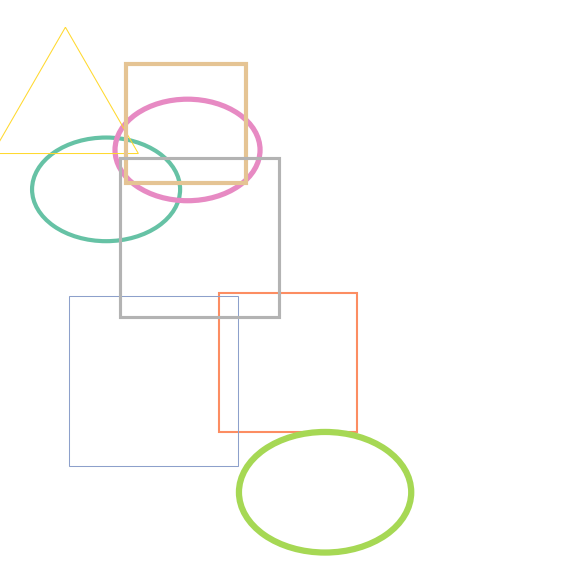[{"shape": "oval", "thickness": 2, "radius": 0.64, "center": [0.184, 0.671]}, {"shape": "square", "thickness": 1, "radius": 0.6, "center": [0.499, 0.371]}, {"shape": "square", "thickness": 0.5, "radius": 0.74, "center": [0.266, 0.339]}, {"shape": "oval", "thickness": 2.5, "radius": 0.63, "center": [0.325, 0.739]}, {"shape": "oval", "thickness": 3, "radius": 0.75, "center": [0.563, 0.147]}, {"shape": "triangle", "thickness": 0.5, "radius": 0.73, "center": [0.113, 0.806]}, {"shape": "square", "thickness": 2, "radius": 0.52, "center": [0.322, 0.785]}, {"shape": "square", "thickness": 1.5, "radius": 0.69, "center": [0.346, 0.588]}]